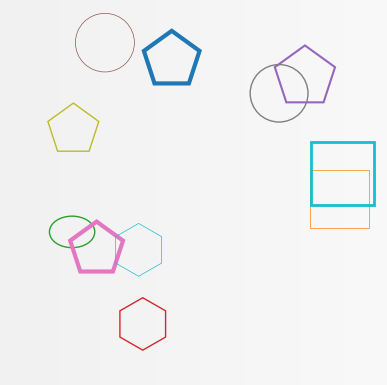[{"shape": "pentagon", "thickness": 3, "radius": 0.38, "center": [0.443, 0.844]}, {"shape": "square", "thickness": 0.5, "radius": 0.38, "center": [0.877, 0.484]}, {"shape": "oval", "thickness": 1, "radius": 0.29, "center": [0.186, 0.398]}, {"shape": "hexagon", "thickness": 1, "radius": 0.34, "center": [0.368, 0.159]}, {"shape": "pentagon", "thickness": 1.5, "radius": 0.41, "center": [0.787, 0.8]}, {"shape": "circle", "thickness": 0.5, "radius": 0.38, "center": [0.271, 0.889]}, {"shape": "pentagon", "thickness": 3, "radius": 0.36, "center": [0.249, 0.353]}, {"shape": "circle", "thickness": 1, "radius": 0.37, "center": [0.72, 0.758]}, {"shape": "pentagon", "thickness": 1, "radius": 0.35, "center": [0.189, 0.663]}, {"shape": "hexagon", "thickness": 0.5, "radius": 0.34, "center": [0.358, 0.351]}, {"shape": "square", "thickness": 2, "radius": 0.41, "center": [0.885, 0.549]}]